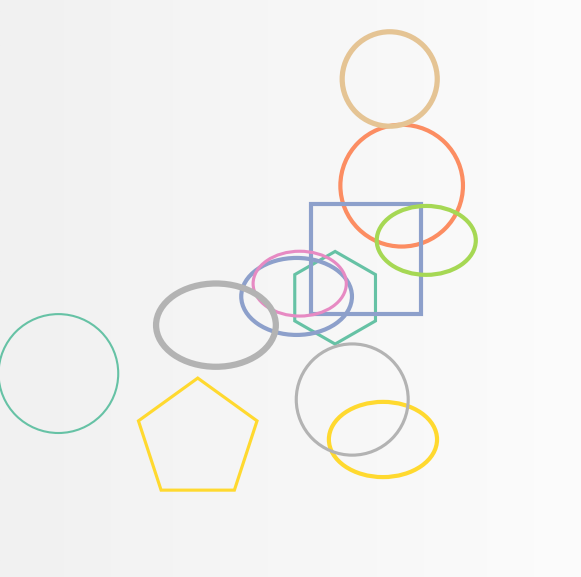[{"shape": "circle", "thickness": 1, "radius": 0.51, "center": [0.1, 0.352]}, {"shape": "hexagon", "thickness": 1.5, "radius": 0.4, "center": [0.577, 0.484]}, {"shape": "circle", "thickness": 2, "radius": 0.53, "center": [0.691, 0.678]}, {"shape": "square", "thickness": 2, "radius": 0.47, "center": [0.63, 0.551]}, {"shape": "oval", "thickness": 2, "radius": 0.48, "center": [0.51, 0.486]}, {"shape": "oval", "thickness": 1.5, "radius": 0.4, "center": [0.516, 0.508]}, {"shape": "oval", "thickness": 2, "radius": 0.43, "center": [0.733, 0.583]}, {"shape": "pentagon", "thickness": 1.5, "radius": 0.54, "center": [0.34, 0.237]}, {"shape": "oval", "thickness": 2, "radius": 0.47, "center": [0.659, 0.238]}, {"shape": "circle", "thickness": 2.5, "radius": 0.41, "center": [0.67, 0.862]}, {"shape": "oval", "thickness": 3, "radius": 0.52, "center": [0.372, 0.436]}, {"shape": "circle", "thickness": 1.5, "radius": 0.48, "center": [0.606, 0.307]}]